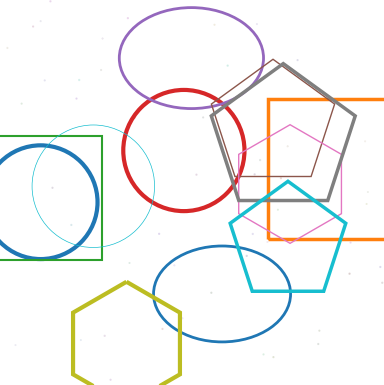[{"shape": "circle", "thickness": 3, "radius": 0.74, "center": [0.106, 0.475]}, {"shape": "oval", "thickness": 2, "radius": 0.89, "center": [0.577, 0.236]}, {"shape": "square", "thickness": 2.5, "radius": 0.91, "center": [0.878, 0.56]}, {"shape": "square", "thickness": 1.5, "radius": 0.8, "center": [0.106, 0.486]}, {"shape": "circle", "thickness": 3, "radius": 0.79, "center": [0.478, 0.609]}, {"shape": "oval", "thickness": 2, "radius": 0.94, "center": [0.497, 0.849]}, {"shape": "pentagon", "thickness": 1, "radius": 0.84, "center": [0.709, 0.678]}, {"shape": "hexagon", "thickness": 1, "radius": 0.77, "center": [0.753, 0.522]}, {"shape": "pentagon", "thickness": 2.5, "radius": 0.98, "center": [0.736, 0.638]}, {"shape": "hexagon", "thickness": 3, "radius": 0.8, "center": [0.329, 0.108]}, {"shape": "pentagon", "thickness": 2.5, "radius": 0.79, "center": [0.748, 0.371]}, {"shape": "circle", "thickness": 0.5, "radius": 0.8, "center": [0.242, 0.516]}]